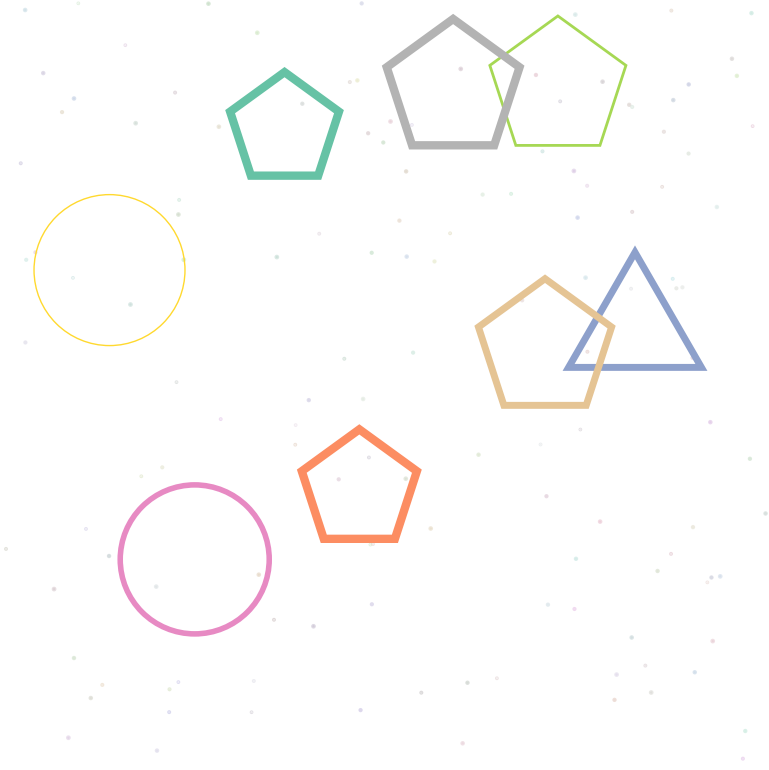[{"shape": "pentagon", "thickness": 3, "radius": 0.37, "center": [0.37, 0.832]}, {"shape": "pentagon", "thickness": 3, "radius": 0.39, "center": [0.467, 0.364]}, {"shape": "triangle", "thickness": 2.5, "radius": 0.5, "center": [0.825, 0.573]}, {"shape": "circle", "thickness": 2, "radius": 0.48, "center": [0.253, 0.274]}, {"shape": "pentagon", "thickness": 1, "radius": 0.46, "center": [0.725, 0.886]}, {"shape": "circle", "thickness": 0.5, "radius": 0.49, "center": [0.142, 0.649]}, {"shape": "pentagon", "thickness": 2.5, "radius": 0.45, "center": [0.708, 0.547]}, {"shape": "pentagon", "thickness": 3, "radius": 0.45, "center": [0.588, 0.885]}]